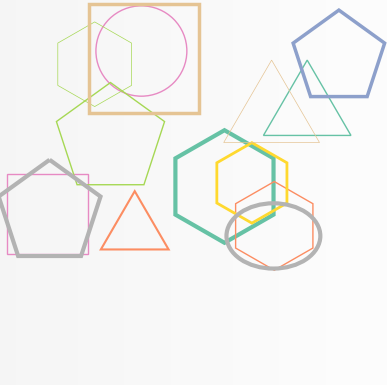[{"shape": "hexagon", "thickness": 3, "radius": 0.73, "center": [0.579, 0.516]}, {"shape": "triangle", "thickness": 1, "radius": 0.65, "center": [0.793, 0.713]}, {"shape": "hexagon", "thickness": 1, "radius": 0.58, "center": [0.708, 0.413]}, {"shape": "triangle", "thickness": 1.5, "radius": 0.5, "center": [0.348, 0.403]}, {"shape": "pentagon", "thickness": 2.5, "radius": 0.62, "center": [0.875, 0.85]}, {"shape": "circle", "thickness": 1, "radius": 0.59, "center": [0.365, 0.868]}, {"shape": "square", "thickness": 1, "radius": 0.52, "center": [0.122, 0.444]}, {"shape": "hexagon", "thickness": 0.5, "radius": 0.55, "center": [0.244, 0.833]}, {"shape": "pentagon", "thickness": 1, "radius": 0.73, "center": [0.285, 0.639]}, {"shape": "hexagon", "thickness": 2, "radius": 0.52, "center": [0.65, 0.525]}, {"shape": "square", "thickness": 2.5, "radius": 0.71, "center": [0.372, 0.847]}, {"shape": "triangle", "thickness": 0.5, "radius": 0.71, "center": [0.701, 0.701]}, {"shape": "pentagon", "thickness": 3, "radius": 0.69, "center": [0.128, 0.447]}, {"shape": "oval", "thickness": 3, "radius": 0.61, "center": [0.706, 0.387]}]